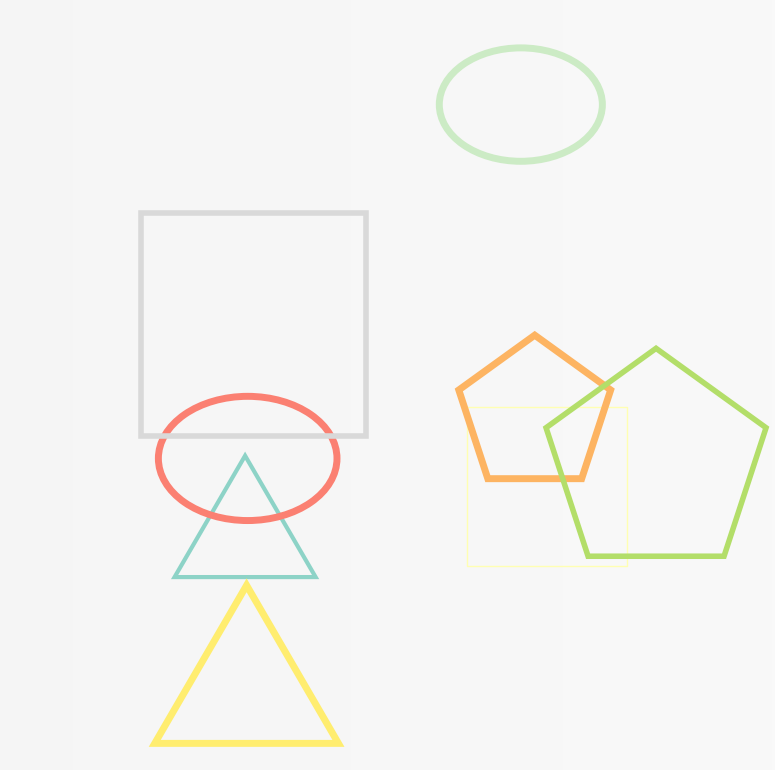[{"shape": "triangle", "thickness": 1.5, "radius": 0.53, "center": [0.316, 0.303]}, {"shape": "square", "thickness": 0.5, "radius": 0.51, "center": [0.706, 0.368]}, {"shape": "oval", "thickness": 2.5, "radius": 0.58, "center": [0.32, 0.405]}, {"shape": "pentagon", "thickness": 2.5, "radius": 0.52, "center": [0.69, 0.462]}, {"shape": "pentagon", "thickness": 2, "radius": 0.75, "center": [0.847, 0.398]}, {"shape": "square", "thickness": 2, "radius": 0.73, "center": [0.327, 0.579]}, {"shape": "oval", "thickness": 2.5, "radius": 0.53, "center": [0.672, 0.864]}, {"shape": "triangle", "thickness": 2.5, "radius": 0.68, "center": [0.318, 0.103]}]